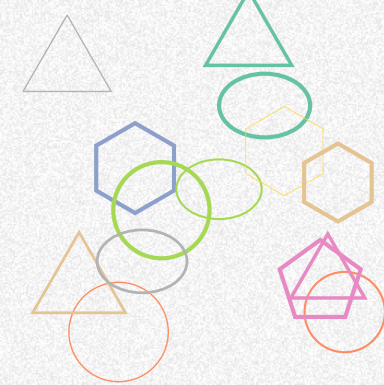[{"shape": "oval", "thickness": 3, "radius": 0.59, "center": [0.687, 0.726]}, {"shape": "triangle", "thickness": 2.5, "radius": 0.65, "center": [0.646, 0.895]}, {"shape": "circle", "thickness": 1.5, "radius": 0.52, "center": [0.895, 0.19]}, {"shape": "circle", "thickness": 1, "radius": 0.65, "center": [0.308, 0.138]}, {"shape": "hexagon", "thickness": 3, "radius": 0.58, "center": [0.351, 0.563]}, {"shape": "triangle", "thickness": 2.5, "radius": 0.55, "center": [0.852, 0.281]}, {"shape": "pentagon", "thickness": 3, "radius": 0.55, "center": [0.832, 0.266]}, {"shape": "circle", "thickness": 3, "radius": 0.62, "center": [0.419, 0.454]}, {"shape": "oval", "thickness": 1.5, "radius": 0.55, "center": [0.569, 0.508]}, {"shape": "hexagon", "thickness": 0.5, "radius": 0.58, "center": [0.739, 0.607]}, {"shape": "triangle", "thickness": 2, "radius": 0.7, "center": [0.205, 0.257]}, {"shape": "hexagon", "thickness": 3, "radius": 0.51, "center": [0.878, 0.526]}, {"shape": "triangle", "thickness": 1, "radius": 0.66, "center": [0.174, 0.829]}, {"shape": "oval", "thickness": 2, "radius": 0.58, "center": [0.369, 0.321]}]